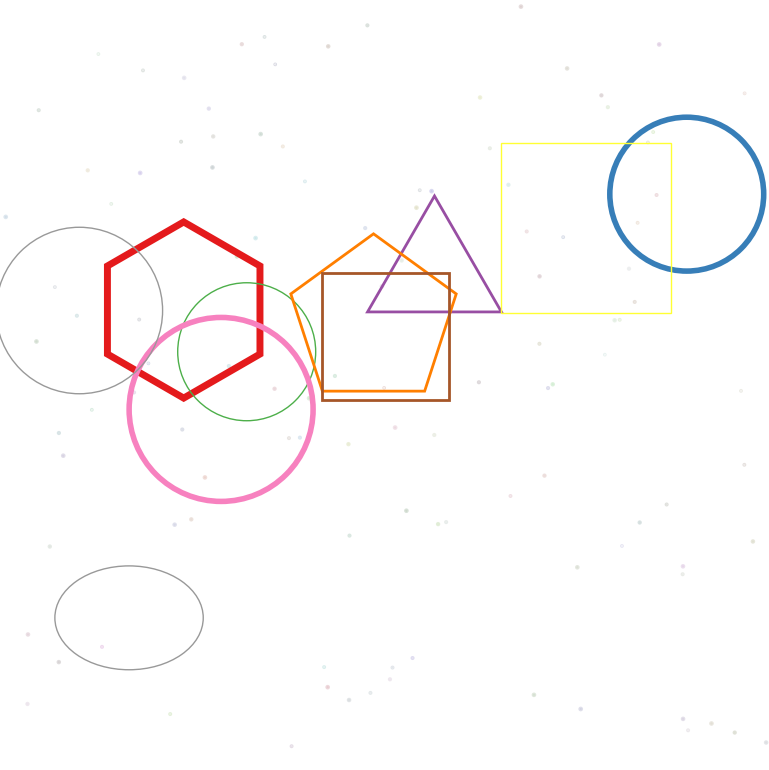[{"shape": "hexagon", "thickness": 2.5, "radius": 0.57, "center": [0.239, 0.597]}, {"shape": "circle", "thickness": 2, "radius": 0.5, "center": [0.892, 0.748]}, {"shape": "circle", "thickness": 0.5, "radius": 0.45, "center": [0.32, 0.543]}, {"shape": "triangle", "thickness": 1, "radius": 0.5, "center": [0.564, 0.645]}, {"shape": "pentagon", "thickness": 1, "radius": 0.56, "center": [0.485, 0.583]}, {"shape": "square", "thickness": 0.5, "radius": 0.55, "center": [0.761, 0.704]}, {"shape": "square", "thickness": 1, "radius": 0.41, "center": [0.501, 0.563]}, {"shape": "circle", "thickness": 2, "radius": 0.6, "center": [0.287, 0.468]}, {"shape": "oval", "thickness": 0.5, "radius": 0.48, "center": [0.168, 0.198]}, {"shape": "circle", "thickness": 0.5, "radius": 0.54, "center": [0.103, 0.597]}]